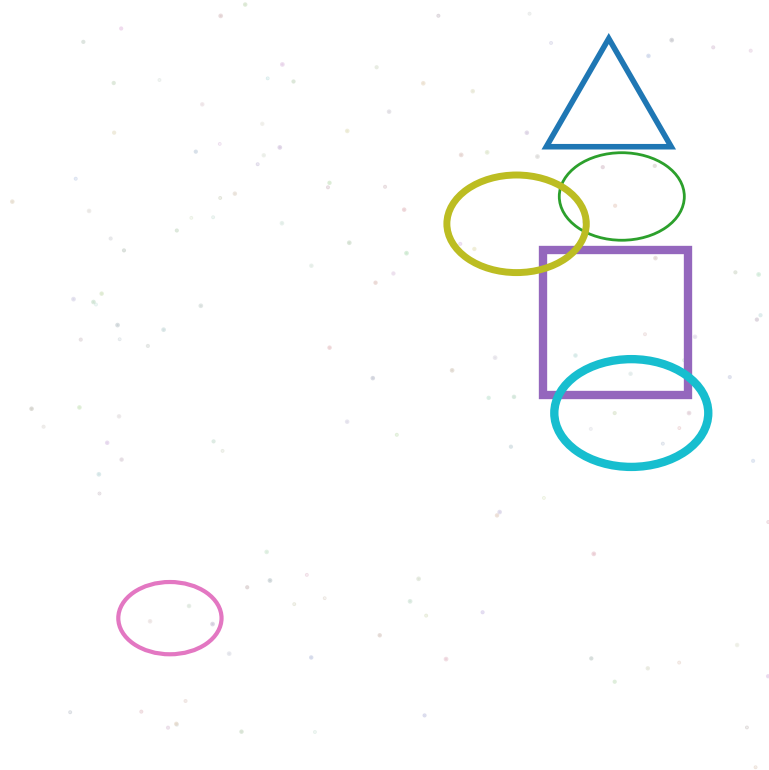[{"shape": "triangle", "thickness": 2, "radius": 0.47, "center": [0.791, 0.856]}, {"shape": "oval", "thickness": 1, "radius": 0.41, "center": [0.808, 0.745]}, {"shape": "square", "thickness": 3, "radius": 0.47, "center": [0.799, 0.581]}, {"shape": "oval", "thickness": 1.5, "radius": 0.34, "center": [0.221, 0.197]}, {"shape": "oval", "thickness": 2.5, "radius": 0.45, "center": [0.671, 0.709]}, {"shape": "oval", "thickness": 3, "radius": 0.5, "center": [0.82, 0.464]}]